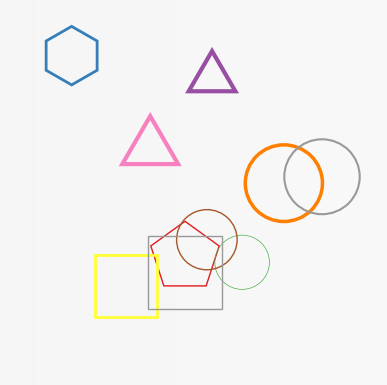[{"shape": "pentagon", "thickness": 1, "radius": 0.46, "center": [0.477, 0.332]}, {"shape": "hexagon", "thickness": 2, "radius": 0.38, "center": [0.185, 0.855]}, {"shape": "circle", "thickness": 0.5, "radius": 0.35, "center": [0.625, 0.319]}, {"shape": "triangle", "thickness": 3, "radius": 0.35, "center": [0.547, 0.798]}, {"shape": "circle", "thickness": 2.5, "radius": 0.5, "center": [0.733, 0.524]}, {"shape": "square", "thickness": 2, "radius": 0.4, "center": [0.325, 0.257]}, {"shape": "circle", "thickness": 1, "radius": 0.39, "center": [0.534, 0.377]}, {"shape": "triangle", "thickness": 3, "radius": 0.42, "center": [0.388, 0.615]}, {"shape": "circle", "thickness": 1.5, "radius": 0.49, "center": [0.831, 0.541]}, {"shape": "square", "thickness": 1, "radius": 0.47, "center": [0.478, 0.292]}]